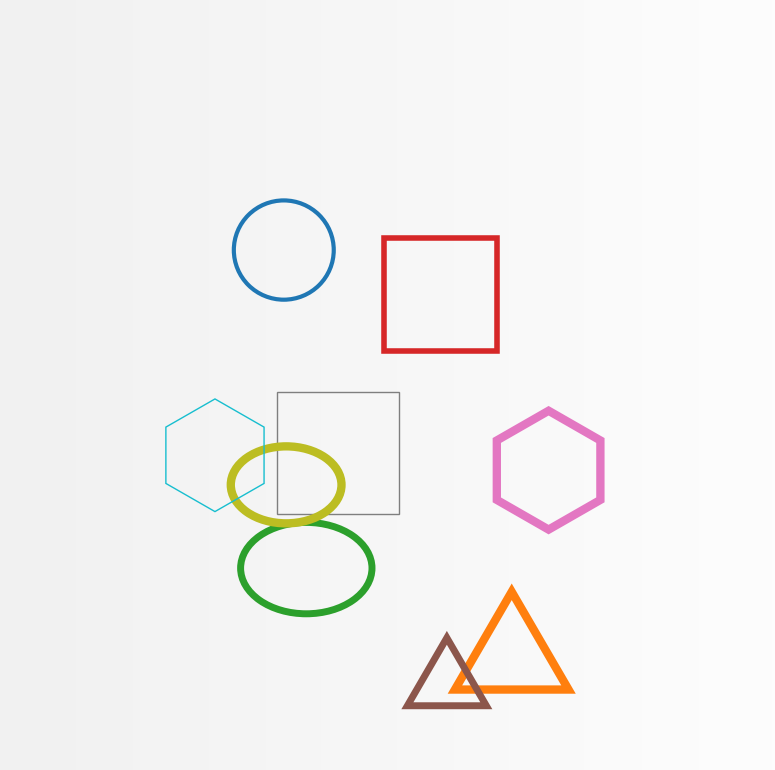[{"shape": "circle", "thickness": 1.5, "radius": 0.32, "center": [0.366, 0.675]}, {"shape": "triangle", "thickness": 3, "radius": 0.42, "center": [0.66, 0.147]}, {"shape": "oval", "thickness": 2.5, "radius": 0.42, "center": [0.395, 0.262]}, {"shape": "square", "thickness": 2, "radius": 0.37, "center": [0.569, 0.618]}, {"shape": "triangle", "thickness": 2.5, "radius": 0.29, "center": [0.577, 0.113]}, {"shape": "hexagon", "thickness": 3, "radius": 0.39, "center": [0.708, 0.389]}, {"shape": "square", "thickness": 0.5, "radius": 0.4, "center": [0.436, 0.411]}, {"shape": "oval", "thickness": 3, "radius": 0.36, "center": [0.369, 0.37]}, {"shape": "hexagon", "thickness": 0.5, "radius": 0.37, "center": [0.277, 0.409]}]